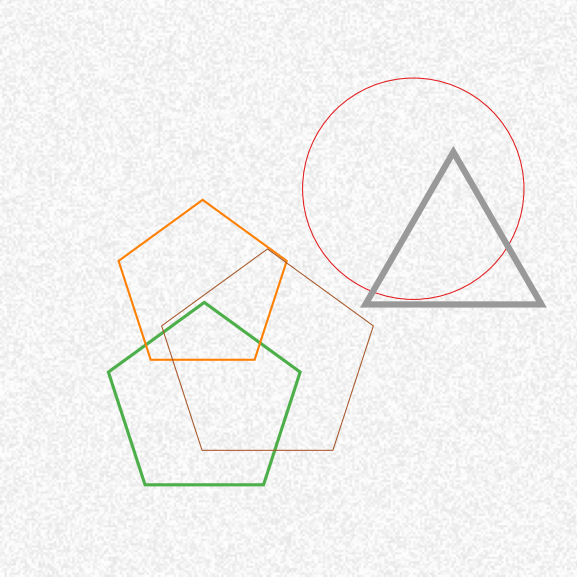[{"shape": "circle", "thickness": 0.5, "radius": 0.96, "center": [0.716, 0.672]}, {"shape": "pentagon", "thickness": 1.5, "radius": 0.87, "center": [0.354, 0.301]}, {"shape": "pentagon", "thickness": 1, "radius": 0.77, "center": [0.351, 0.5]}, {"shape": "pentagon", "thickness": 0.5, "radius": 0.96, "center": [0.463, 0.375]}, {"shape": "triangle", "thickness": 3, "radius": 0.88, "center": [0.785, 0.56]}]